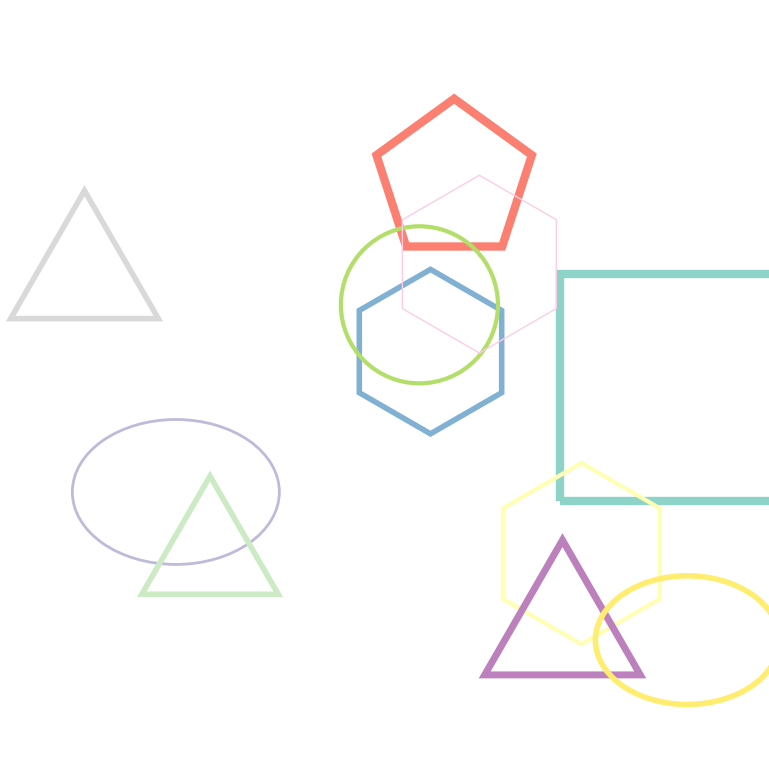[{"shape": "square", "thickness": 3, "radius": 0.74, "center": [0.874, 0.497]}, {"shape": "hexagon", "thickness": 1.5, "radius": 0.59, "center": [0.755, 0.281]}, {"shape": "oval", "thickness": 1, "radius": 0.67, "center": [0.228, 0.361]}, {"shape": "pentagon", "thickness": 3, "radius": 0.53, "center": [0.59, 0.766]}, {"shape": "hexagon", "thickness": 2, "radius": 0.53, "center": [0.559, 0.543]}, {"shape": "circle", "thickness": 1.5, "radius": 0.51, "center": [0.545, 0.604]}, {"shape": "hexagon", "thickness": 0.5, "radius": 0.58, "center": [0.623, 0.657]}, {"shape": "triangle", "thickness": 2, "radius": 0.55, "center": [0.11, 0.642]}, {"shape": "triangle", "thickness": 2.5, "radius": 0.58, "center": [0.73, 0.182]}, {"shape": "triangle", "thickness": 2, "radius": 0.51, "center": [0.273, 0.279]}, {"shape": "oval", "thickness": 2, "radius": 0.6, "center": [0.893, 0.169]}]